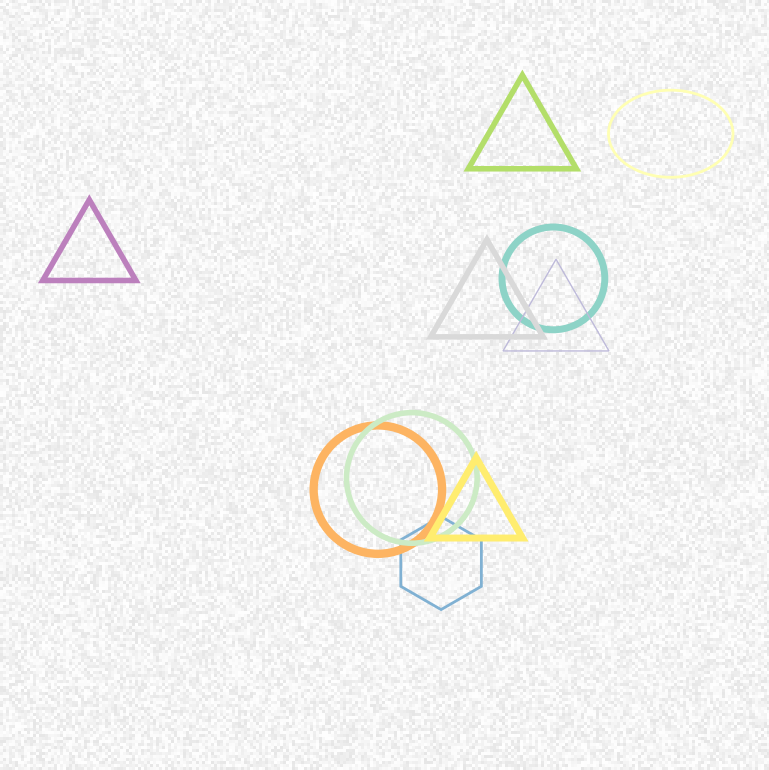[{"shape": "circle", "thickness": 2.5, "radius": 0.33, "center": [0.719, 0.638]}, {"shape": "oval", "thickness": 1, "radius": 0.4, "center": [0.871, 0.826]}, {"shape": "triangle", "thickness": 0.5, "radius": 0.4, "center": [0.722, 0.584]}, {"shape": "hexagon", "thickness": 1, "radius": 0.3, "center": [0.573, 0.269]}, {"shape": "circle", "thickness": 3, "radius": 0.42, "center": [0.491, 0.364]}, {"shape": "triangle", "thickness": 2, "radius": 0.41, "center": [0.678, 0.821]}, {"shape": "triangle", "thickness": 2, "radius": 0.42, "center": [0.632, 0.605]}, {"shape": "triangle", "thickness": 2, "radius": 0.35, "center": [0.116, 0.671]}, {"shape": "circle", "thickness": 2, "radius": 0.42, "center": [0.535, 0.379]}, {"shape": "triangle", "thickness": 2.5, "radius": 0.35, "center": [0.618, 0.336]}]